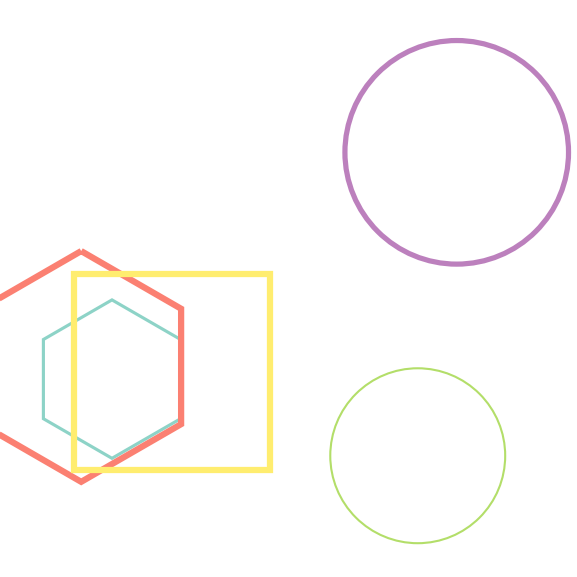[{"shape": "hexagon", "thickness": 1.5, "radius": 0.69, "center": [0.194, 0.343]}, {"shape": "hexagon", "thickness": 3, "radius": 1.0, "center": [0.141, 0.365]}, {"shape": "circle", "thickness": 1, "radius": 0.76, "center": [0.723, 0.21]}, {"shape": "circle", "thickness": 2.5, "radius": 0.97, "center": [0.791, 0.735]}, {"shape": "square", "thickness": 3, "radius": 0.85, "center": [0.298, 0.355]}]